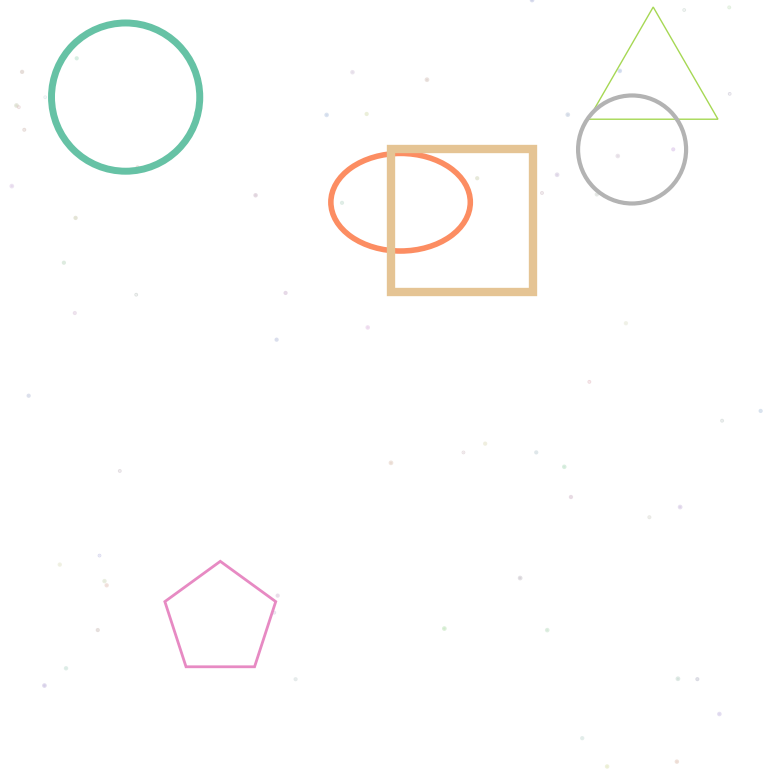[{"shape": "circle", "thickness": 2.5, "radius": 0.48, "center": [0.163, 0.874]}, {"shape": "oval", "thickness": 2, "radius": 0.45, "center": [0.52, 0.737]}, {"shape": "pentagon", "thickness": 1, "radius": 0.38, "center": [0.286, 0.195]}, {"shape": "triangle", "thickness": 0.5, "radius": 0.49, "center": [0.848, 0.894]}, {"shape": "square", "thickness": 3, "radius": 0.46, "center": [0.6, 0.714]}, {"shape": "circle", "thickness": 1.5, "radius": 0.35, "center": [0.821, 0.806]}]